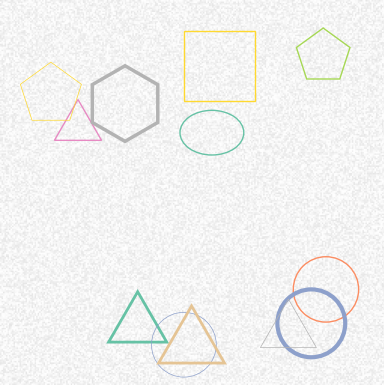[{"shape": "triangle", "thickness": 2, "radius": 0.44, "center": [0.358, 0.155]}, {"shape": "oval", "thickness": 1, "radius": 0.41, "center": [0.55, 0.655]}, {"shape": "circle", "thickness": 1, "radius": 0.42, "center": [0.847, 0.248]}, {"shape": "circle", "thickness": 0.5, "radius": 0.42, "center": [0.478, 0.105]}, {"shape": "circle", "thickness": 3, "radius": 0.44, "center": [0.809, 0.16]}, {"shape": "triangle", "thickness": 1, "radius": 0.35, "center": [0.203, 0.671]}, {"shape": "pentagon", "thickness": 1, "radius": 0.37, "center": [0.839, 0.854]}, {"shape": "square", "thickness": 1, "radius": 0.46, "center": [0.57, 0.829]}, {"shape": "pentagon", "thickness": 0.5, "radius": 0.42, "center": [0.132, 0.755]}, {"shape": "triangle", "thickness": 2, "radius": 0.49, "center": [0.498, 0.106]}, {"shape": "triangle", "thickness": 0.5, "radius": 0.42, "center": [0.749, 0.139]}, {"shape": "hexagon", "thickness": 2.5, "radius": 0.49, "center": [0.325, 0.731]}]